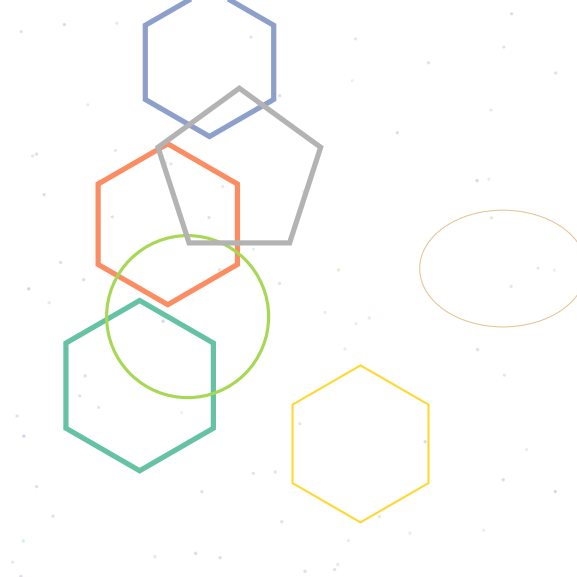[{"shape": "hexagon", "thickness": 2.5, "radius": 0.74, "center": [0.242, 0.331]}, {"shape": "hexagon", "thickness": 2.5, "radius": 0.7, "center": [0.291, 0.611]}, {"shape": "hexagon", "thickness": 2.5, "radius": 0.64, "center": [0.363, 0.891]}, {"shape": "circle", "thickness": 1.5, "radius": 0.7, "center": [0.325, 0.451]}, {"shape": "hexagon", "thickness": 1, "radius": 0.68, "center": [0.624, 0.231]}, {"shape": "oval", "thickness": 0.5, "radius": 0.72, "center": [0.871, 0.534]}, {"shape": "pentagon", "thickness": 2.5, "radius": 0.74, "center": [0.414, 0.698]}]